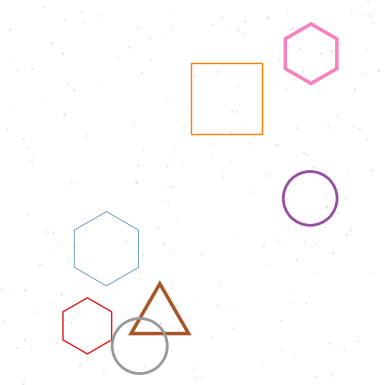[{"shape": "hexagon", "thickness": 1, "radius": 0.36, "center": [0.227, 0.154]}, {"shape": "hexagon", "thickness": 0.5, "radius": 0.48, "center": [0.276, 0.354]}, {"shape": "circle", "thickness": 2, "radius": 0.35, "center": [0.806, 0.485]}, {"shape": "square", "thickness": 1, "radius": 0.46, "center": [0.589, 0.743]}, {"shape": "triangle", "thickness": 2.5, "radius": 0.43, "center": [0.415, 0.177]}, {"shape": "hexagon", "thickness": 2.5, "radius": 0.39, "center": [0.808, 0.86]}, {"shape": "circle", "thickness": 2, "radius": 0.36, "center": [0.363, 0.101]}]